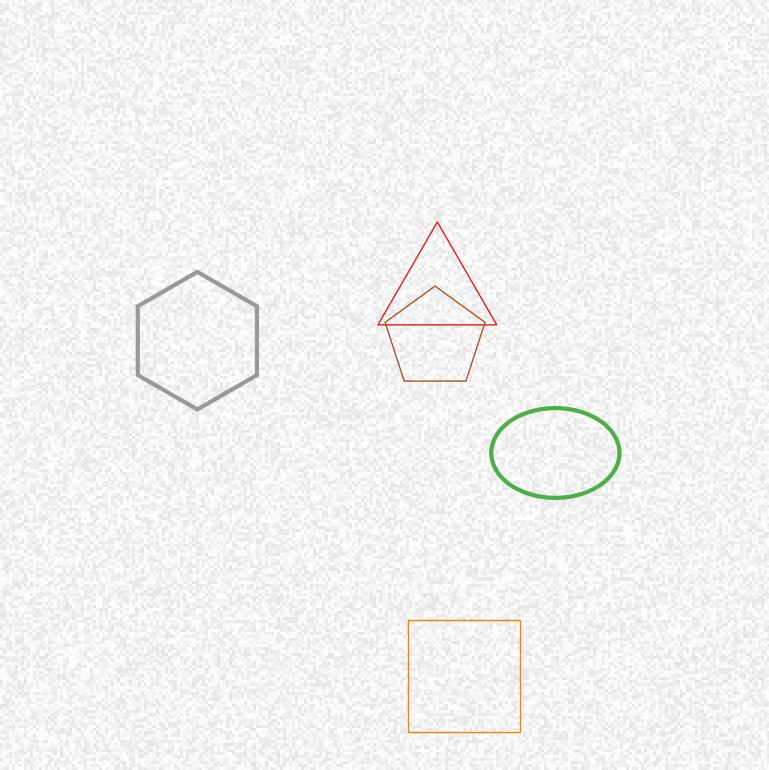[{"shape": "triangle", "thickness": 0.5, "radius": 0.45, "center": [0.568, 0.623]}, {"shape": "oval", "thickness": 1.5, "radius": 0.42, "center": [0.721, 0.412]}, {"shape": "square", "thickness": 0.5, "radius": 0.36, "center": [0.603, 0.122]}, {"shape": "pentagon", "thickness": 0.5, "radius": 0.34, "center": [0.565, 0.56]}, {"shape": "hexagon", "thickness": 1.5, "radius": 0.45, "center": [0.256, 0.558]}]